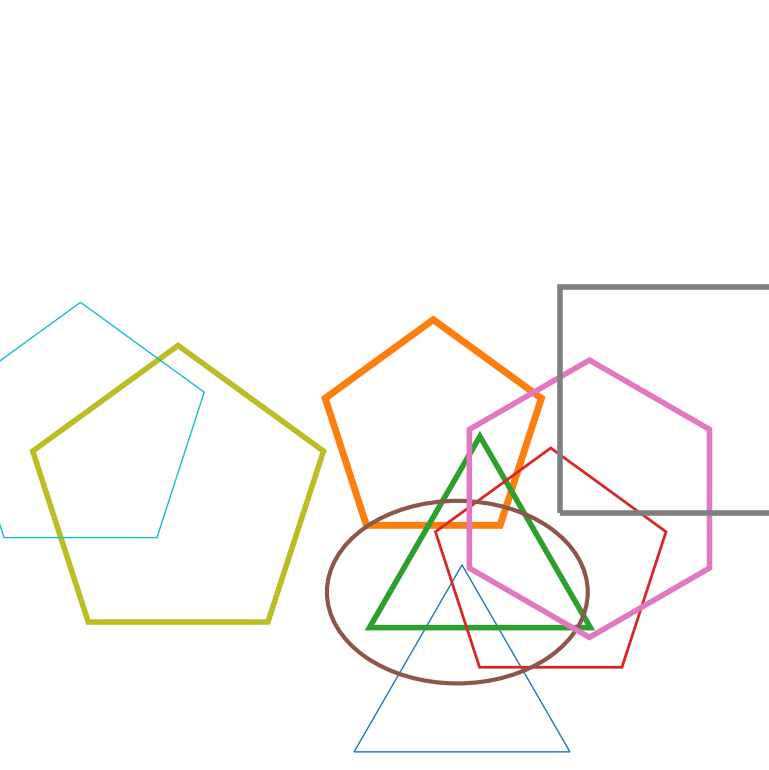[{"shape": "triangle", "thickness": 0.5, "radius": 0.81, "center": [0.6, 0.104]}, {"shape": "pentagon", "thickness": 2.5, "radius": 0.74, "center": [0.563, 0.437]}, {"shape": "triangle", "thickness": 2, "radius": 0.83, "center": [0.623, 0.268]}, {"shape": "pentagon", "thickness": 1, "radius": 0.79, "center": [0.715, 0.261]}, {"shape": "oval", "thickness": 1.5, "radius": 0.85, "center": [0.594, 0.231]}, {"shape": "hexagon", "thickness": 2, "radius": 0.9, "center": [0.765, 0.352]}, {"shape": "square", "thickness": 2, "radius": 0.73, "center": [0.874, 0.481]}, {"shape": "pentagon", "thickness": 2, "radius": 0.99, "center": [0.231, 0.353]}, {"shape": "pentagon", "thickness": 0.5, "radius": 0.84, "center": [0.105, 0.438]}]